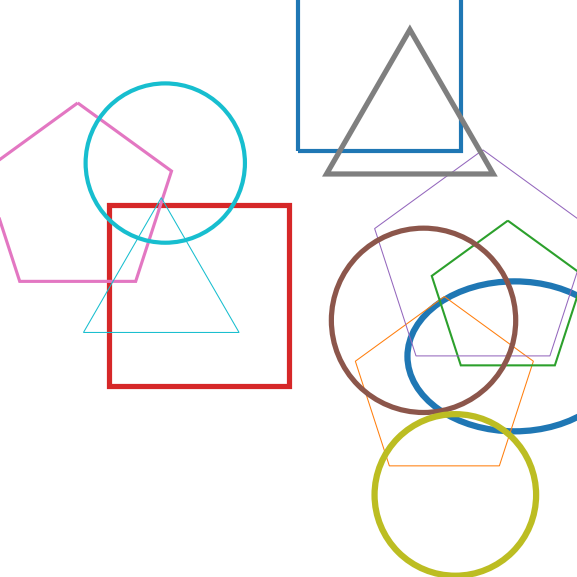[{"shape": "oval", "thickness": 3, "radius": 0.93, "center": [0.891, 0.382]}, {"shape": "square", "thickness": 2, "radius": 0.7, "center": [0.658, 0.878]}, {"shape": "pentagon", "thickness": 0.5, "radius": 0.81, "center": [0.769, 0.324]}, {"shape": "pentagon", "thickness": 1, "radius": 0.69, "center": [0.879, 0.479]}, {"shape": "square", "thickness": 2.5, "radius": 0.78, "center": [0.344, 0.487]}, {"shape": "pentagon", "thickness": 0.5, "radius": 0.99, "center": [0.836, 0.542]}, {"shape": "circle", "thickness": 2.5, "radius": 0.8, "center": [0.733, 0.444]}, {"shape": "pentagon", "thickness": 1.5, "radius": 0.85, "center": [0.135, 0.65]}, {"shape": "triangle", "thickness": 2.5, "radius": 0.83, "center": [0.71, 0.781]}, {"shape": "circle", "thickness": 3, "radius": 0.7, "center": [0.788, 0.142]}, {"shape": "triangle", "thickness": 0.5, "radius": 0.78, "center": [0.279, 0.501]}, {"shape": "circle", "thickness": 2, "radius": 0.69, "center": [0.286, 0.717]}]